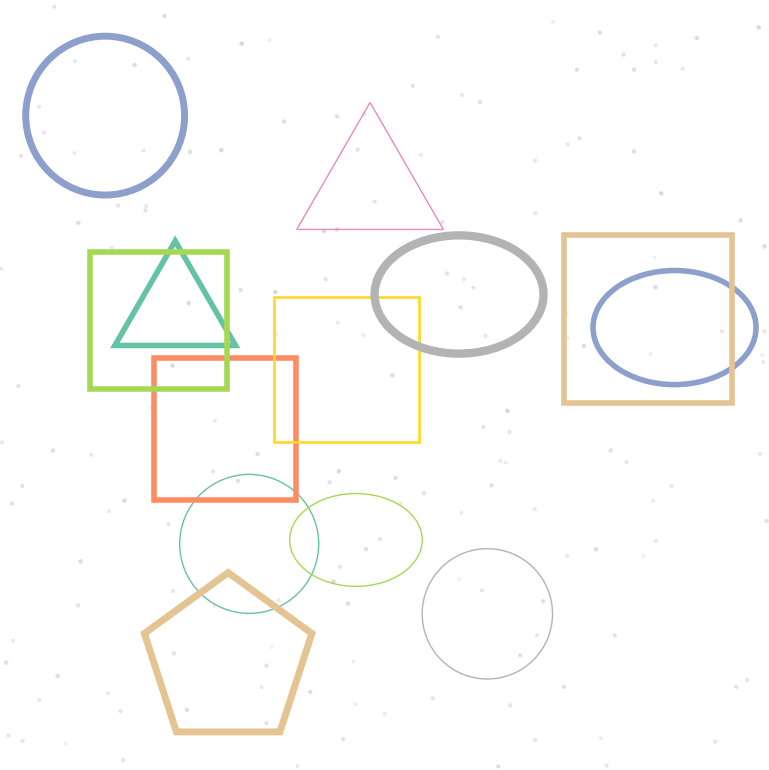[{"shape": "circle", "thickness": 0.5, "radius": 0.45, "center": [0.324, 0.294]}, {"shape": "triangle", "thickness": 2, "radius": 0.45, "center": [0.228, 0.597]}, {"shape": "square", "thickness": 2, "radius": 0.46, "center": [0.292, 0.443]}, {"shape": "oval", "thickness": 2, "radius": 0.53, "center": [0.876, 0.575]}, {"shape": "circle", "thickness": 2.5, "radius": 0.52, "center": [0.137, 0.85]}, {"shape": "triangle", "thickness": 0.5, "radius": 0.55, "center": [0.481, 0.757]}, {"shape": "oval", "thickness": 0.5, "radius": 0.43, "center": [0.462, 0.299]}, {"shape": "square", "thickness": 2, "radius": 0.45, "center": [0.206, 0.584]}, {"shape": "square", "thickness": 1, "radius": 0.47, "center": [0.45, 0.521]}, {"shape": "pentagon", "thickness": 2.5, "radius": 0.57, "center": [0.296, 0.142]}, {"shape": "square", "thickness": 2, "radius": 0.54, "center": [0.842, 0.586]}, {"shape": "oval", "thickness": 3, "radius": 0.55, "center": [0.596, 0.618]}, {"shape": "circle", "thickness": 0.5, "radius": 0.42, "center": [0.633, 0.203]}]